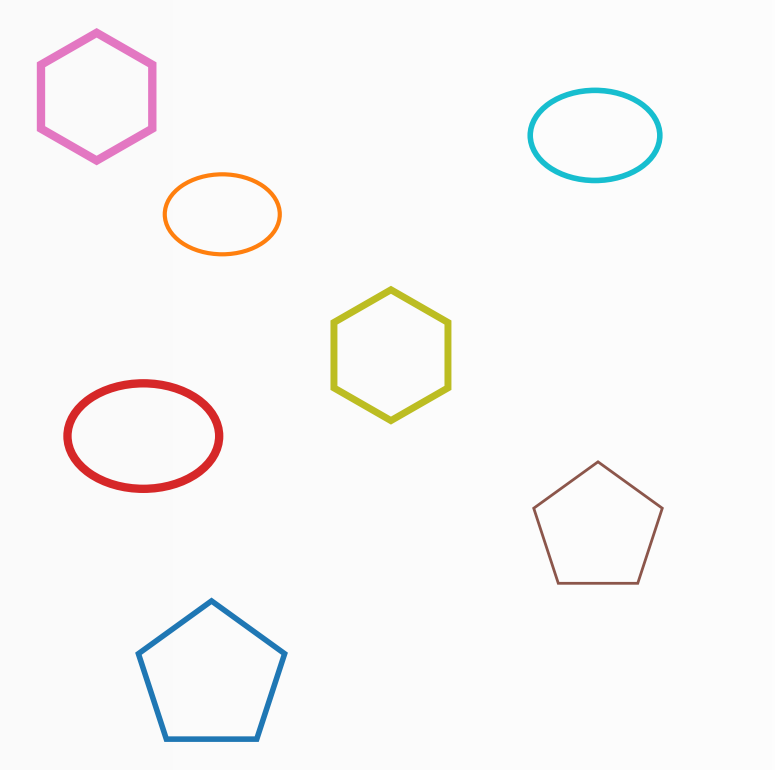[{"shape": "pentagon", "thickness": 2, "radius": 0.5, "center": [0.273, 0.12]}, {"shape": "oval", "thickness": 1.5, "radius": 0.37, "center": [0.287, 0.722]}, {"shape": "oval", "thickness": 3, "radius": 0.49, "center": [0.185, 0.434]}, {"shape": "pentagon", "thickness": 1, "radius": 0.44, "center": [0.772, 0.313]}, {"shape": "hexagon", "thickness": 3, "radius": 0.41, "center": [0.125, 0.874]}, {"shape": "hexagon", "thickness": 2.5, "radius": 0.42, "center": [0.504, 0.539]}, {"shape": "oval", "thickness": 2, "radius": 0.42, "center": [0.768, 0.824]}]